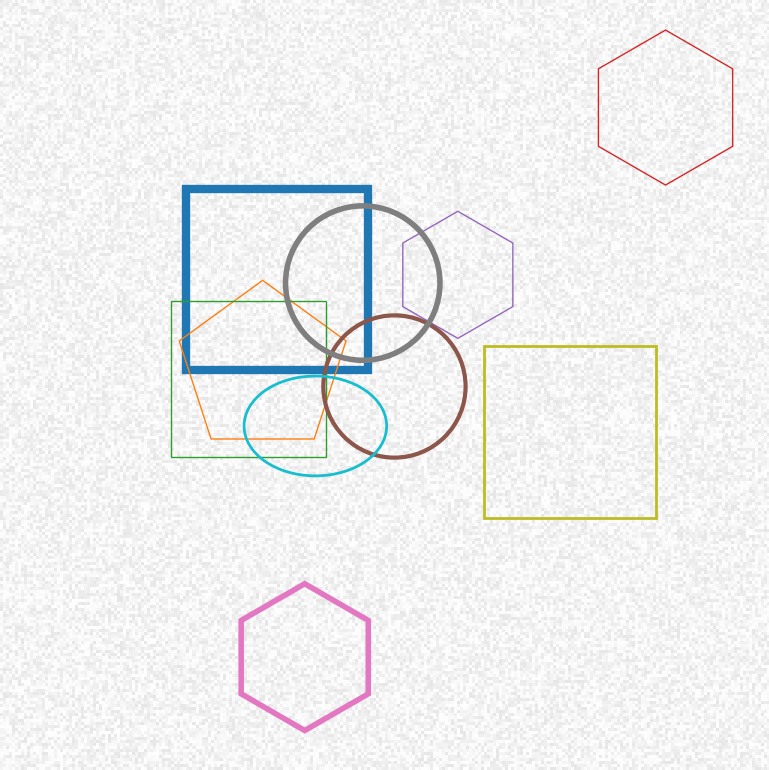[{"shape": "square", "thickness": 3, "radius": 0.59, "center": [0.36, 0.637]}, {"shape": "pentagon", "thickness": 0.5, "radius": 0.57, "center": [0.341, 0.522]}, {"shape": "square", "thickness": 0.5, "radius": 0.5, "center": [0.323, 0.508]}, {"shape": "hexagon", "thickness": 0.5, "radius": 0.5, "center": [0.864, 0.86]}, {"shape": "hexagon", "thickness": 0.5, "radius": 0.41, "center": [0.595, 0.643]}, {"shape": "circle", "thickness": 1.5, "radius": 0.46, "center": [0.512, 0.498]}, {"shape": "hexagon", "thickness": 2, "radius": 0.48, "center": [0.396, 0.147]}, {"shape": "circle", "thickness": 2, "radius": 0.5, "center": [0.471, 0.632]}, {"shape": "square", "thickness": 1, "radius": 0.56, "center": [0.74, 0.439]}, {"shape": "oval", "thickness": 1, "radius": 0.46, "center": [0.41, 0.447]}]